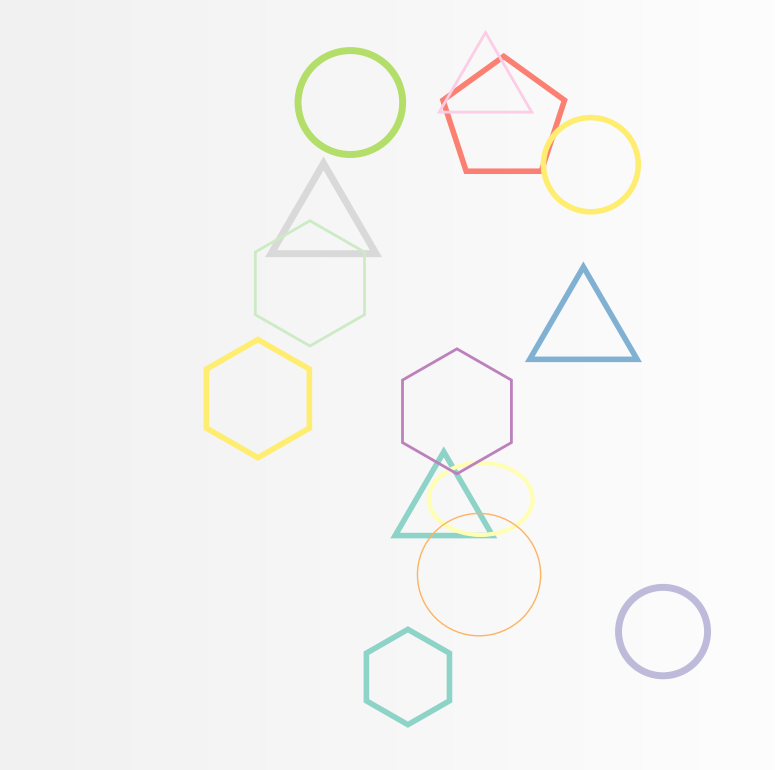[{"shape": "triangle", "thickness": 2, "radius": 0.36, "center": [0.573, 0.341]}, {"shape": "hexagon", "thickness": 2, "radius": 0.31, "center": [0.526, 0.121]}, {"shape": "oval", "thickness": 1.5, "radius": 0.33, "center": [0.62, 0.352]}, {"shape": "circle", "thickness": 2.5, "radius": 0.29, "center": [0.856, 0.18]}, {"shape": "pentagon", "thickness": 2, "radius": 0.41, "center": [0.65, 0.844]}, {"shape": "triangle", "thickness": 2, "radius": 0.4, "center": [0.753, 0.573]}, {"shape": "circle", "thickness": 0.5, "radius": 0.4, "center": [0.618, 0.254]}, {"shape": "circle", "thickness": 2.5, "radius": 0.34, "center": [0.452, 0.867]}, {"shape": "triangle", "thickness": 1, "radius": 0.34, "center": [0.626, 0.889]}, {"shape": "triangle", "thickness": 2.5, "radius": 0.39, "center": [0.417, 0.71]}, {"shape": "hexagon", "thickness": 1, "radius": 0.41, "center": [0.59, 0.466]}, {"shape": "hexagon", "thickness": 1, "radius": 0.41, "center": [0.4, 0.632]}, {"shape": "circle", "thickness": 2, "radius": 0.31, "center": [0.762, 0.786]}, {"shape": "hexagon", "thickness": 2, "radius": 0.38, "center": [0.333, 0.482]}]